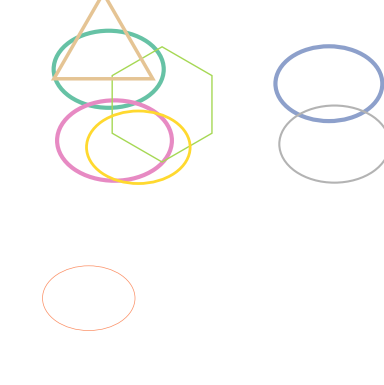[{"shape": "oval", "thickness": 3, "radius": 0.71, "center": [0.282, 0.82]}, {"shape": "oval", "thickness": 0.5, "radius": 0.6, "center": [0.231, 0.226]}, {"shape": "oval", "thickness": 3, "radius": 0.69, "center": [0.854, 0.783]}, {"shape": "oval", "thickness": 3, "radius": 0.75, "center": [0.297, 0.635]}, {"shape": "hexagon", "thickness": 1, "radius": 0.75, "center": [0.421, 0.729]}, {"shape": "oval", "thickness": 2, "radius": 0.67, "center": [0.359, 0.617]}, {"shape": "triangle", "thickness": 2.5, "radius": 0.74, "center": [0.268, 0.87]}, {"shape": "oval", "thickness": 1.5, "radius": 0.72, "center": [0.869, 0.626]}]